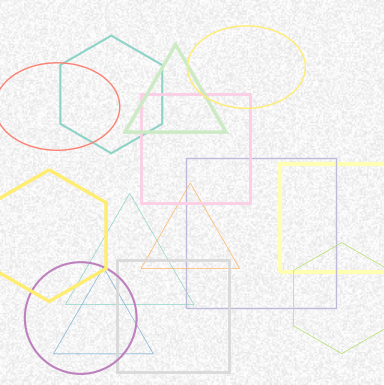[{"shape": "triangle", "thickness": 0.5, "radius": 0.96, "center": [0.337, 0.305]}, {"shape": "hexagon", "thickness": 1.5, "radius": 0.76, "center": [0.289, 0.755]}, {"shape": "square", "thickness": 3, "radius": 0.7, "center": [0.866, 0.433]}, {"shape": "square", "thickness": 1, "radius": 0.98, "center": [0.677, 0.394]}, {"shape": "oval", "thickness": 1, "radius": 0.81, "center": [0.149, 0.723]}, {"shape": "triangle", "thickness": 0.5, "radius": 0.75, "center": [0.269, 0.156]}, {"shape": "triangle", "thickness": 0.5, "radius": 0.74, "center": [0.494, 0.377]}, {"shape": "hexagon", "thickness": 0.5, "radius": 0.72, "center": [0.888, 0.226]}, {"shape": "square", "thickness": 2, "radius": 0.71, "center": [0.508, 0.614]}, {"shape": "square", "thickness": 2, "radius": 0.72, "center": [0.449, 0.179]}, {"shape": "circle", "thickness": 1.5, "radius": 0.73, "center": [0.21, 0.174]}, {"shape": "triangle", "thickness": 2.5, "radius": 0.76, "center": [0.456, 0.733]}, {"shape": "hexagon", "thickness": 2.5, "radius": 0.85, "center": [0.127, 0.388]}, {"shape": "oval", "thickness": 1, "radius": 0.76, "center": [0.64, 0.826]}]